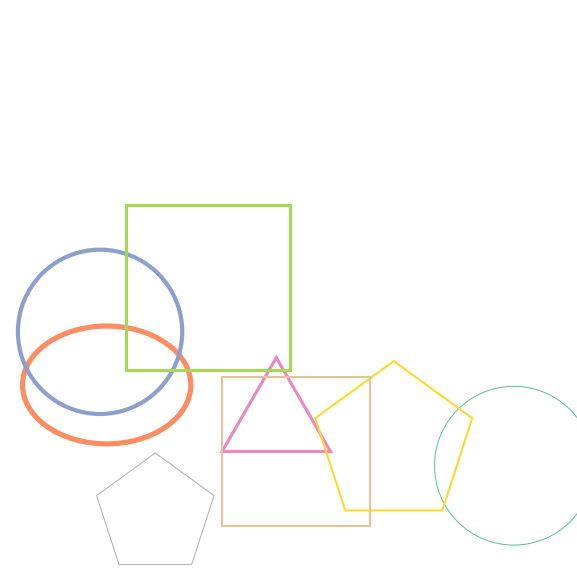[{"shape": "circle", "thickness": 0.5, "radius": 0.69, "center": [0.89, 0.193]}, {"shape": "oval", "thickness": 2.5, "radius": 0.73, "center": [0.185, 0.333]}, {"shape": "circle", "thickness": 2, "radius": 0.71, "center": [0.173, 0.425]}, {"shape": "triangle", "thickness": 1.5, "radius": 0.54, "center": [0.478, 0.272]}, {"shape": "square", "thickness": 1.5, "radius": 0.71, "center": [0.361, 0.501]}, {"shape": "pentagon", "thickness": 1, "radius": 0.71, "center": [0.682, 0.231]}, {"shape": "square", "thickness": 1, "radius": 0.64, "center": [0.513, 0.217]}, {"shape": "pentagon", "thickness": 0.5, "radius": 0.53, "center": [0.269, 0.108]}]